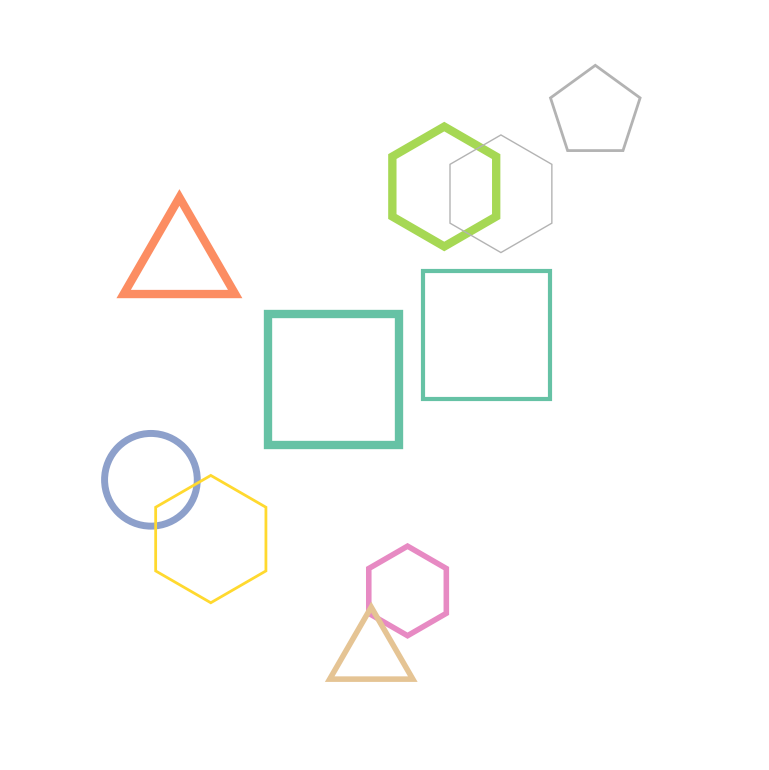[{"shape": "square", "thickness": 3, "radius": 0.42, "center": [0.433, 0.507]}, {"shape": "square", "thickness": 1.5, "radius": 0.41, "center": [0.632, 0.565]}, {"shape": "triangle", "thickness": 3, "radius": 0.42, "center": [0.233, 0.66]}, {"shape": "circle", "thickness": 2.5, "radius": 0.3, "center": [0.196, 0.377]}, {"shape": "hexagon", "thickness": 2, "radius": 0.29, "center": [0.529, 0.233]}, {"shape": "hexagon", "thickness": 3, "radius": 0.39, "center": [0.577, 0.758]}, {"shape": "hexagon", "thickness": 1, "radius": 0.41, "center": [0.274, 0.3]}, {"shape": "triangle", "thickness": 2, "radius": 0.31, "center": [0.482, 0.149]}, {"shape": "hexagon", "thickness": 0.5, "radius": 0.38, "center": [0.651, 0.748]}, {"shape": "pentagon", "thickness": 1, "radius": 0.31, "center": [0.773, 0.854]}]